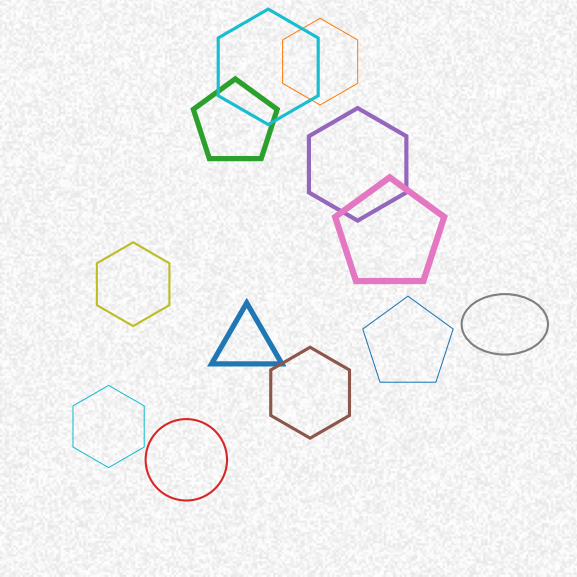[{"shape": "triangle", "thickness": 2.5, "radius": 0.35, "center": [0.427, 0.404]}, {"shape": "pentagon", "thickness": 0.5, "radius": 0.41, "center": [0.706, 0.404]}, {"shape": "hexagon", "thickness": 0.5, "radius": 0.38, "center": [0.554, 0.892]}, {"shape": "pentagon", "thickness": 2.5, "radius": 0.38, "center": [0.407, 0.786]}, {"shape": "circle", "thickness": 1, "radius": 0.35, "center": [0.323, 0.203]}, {"shape": "hexagon", "thickness": 2, "radius": 0.49, "center": [0.619, 0.715]}, {"shape": "hexagon", "thickness": 1.5, "radius": 0.39, "center": [0.537, 0.319]}, {"shape": "pentagon", "thickness": 3, "radius": 0.5, "center": [0.675, 0.593]}, {"shape": "oval", "thickness": 1, "radius": 0.37, "center": [0.874, 0.438]}, {"shape": "hexagon", "thickness": 1, "radius": 0.36, "center": [0.231, 0.507]}, {"shape": "hexagon", "thickness": 0.5, "radius": 0.36, "center": [0.188, 0.261]}, {"shape": "hexagon", "thickness": 1.5, "radius": 0.5, "center": [0.464, 0.883]}]